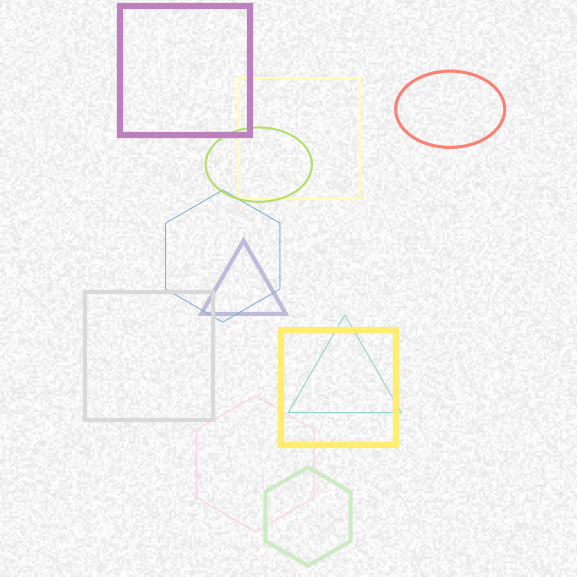[{"shape": "triangle", "thickness": 0.5, "radius": 0.56, "center": [0.597, 0.341]}, {"shape": "square", "thickness": 1, "radius": 0.52, "center": [0.518, 0.76]}, {"shape": "triangle", "thickness": 2, "radius": 0.42, "center": [0.422, 0.498]}, {"shape": "oval", "thickness": 1.5, "radius": 0.47, "center": [0.78, 0.81]}, {"shape": "hexagon", "thickness": 0.5, "radius": 0.57, "center": [0.386, 0.556]}, {"shape": "oval", "thickness": 1, "radius": 0.46, "center": [0.448, 0.714]}, {"shape": "hexagon", "thickness": 0.5, "radius": 0.59, "center": [0.442, 0.196]}, {"shape": "square", "thickness": 2, "radius": 0.55, "center": [0.259, 0.383]}, {"shape": "square", "thickness": 3, "radius": 0.56, "center": [0.32, 0.877]}, {"shape": "hexagon", "thickness": 2, "radius": 0.43, "center": [0.533, 0.105]}, {"shape": "square", "thickness": 3, "radius": 0.5, "center": [0.586, 0.329]}]